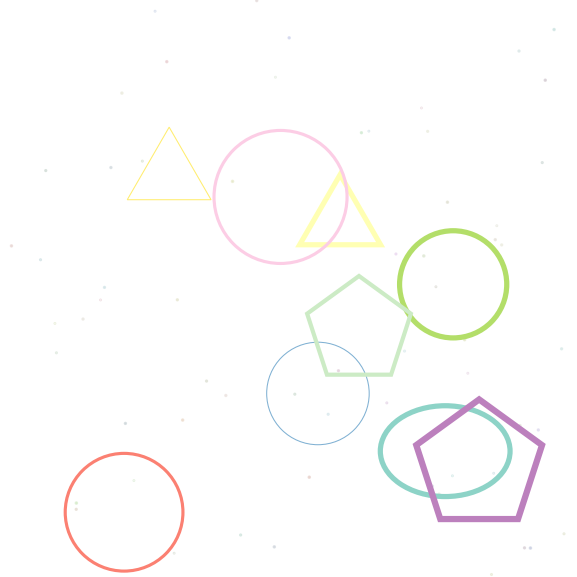[{"shape": "oval", "thickness": 2.5, "radius": 0.56, "center": [0.771, 0.218]}, {"shape": "triangle", "thickness": 2.5, "radius": 0.4, "center": [0.589, 0.616]}, {"shape": "circle", "thickness": 1.5, "radius": 0.51, "center": [0.215, 0.112]}, {"shape": "circle", "thickness": 0.5, "radius": 0.44, "center": [0.551, 0.318]}, {"shape": "circle", "thickness": 2.5, "radius": 0.46, "center": [0.785, 0.507]}, {"shape": "circle", "thickness": 1.5, "radius": 0.58, "center": [0.486, 0.658]}, {"shape": "pentagon", "thickness": 3, "radius": 0.57, "center": [0.83, 0.193]}, {"shape": "pentagon", "thickness": 2, "radius": 0.47, "center": [0.622, 0.427]}, {"shape": "triangle", "thickness": 0.5, "radius": 0.42, "center": [0.293, 0.695]}]